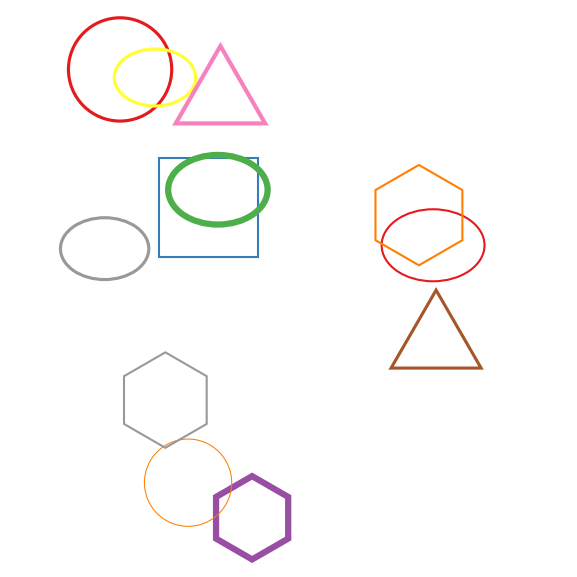[{"shape": "oval", "thickness": 1, "radius": 0.45, "center": [0.75, 0.574]}, {"shape": "circle", "thickness": 1.5, "radius": 0.45, "center": [0.208, 0.879]}, {"shape": "square", "thickness": 1, "radius": 0.43, "center": [0.361, 0.639]}, {"shape": "oval", "thickness": 3, "radius": 0.43, "center": [0.377, 0.671]}, {"shape": "hexagon", "thickness": 3, "radius": 0.36, "center": [0.437, 0.103]}, {"shape": "hexagon", "thickness": 1, "radius": 0.43, "center": [0.725, 0.627]}, {"shape": "circle", "thickness": 0.5, "radius": 0.38, "center": [0.326, 0.163]}, {"shape": "oval", "thickness": 1.5, "radius": 0.35, "center": [0.268, 0.865]}, {"shape": "triangle", "thickness": 1.5, "radius": 0.45, "center": [0.755, 0.407]}, {"shape": "triangle", "thickness": 2, "radius": 0.45, "center": [0.382, 0.83]}, {"shape": "hexagon", "thickness": 1, "radius": 0.41, "center": [0.286, 0.306]}, {"shape": "oval", "thickness": 1.5, "radius": 0.38, "center": [0.181, 0.569]}]